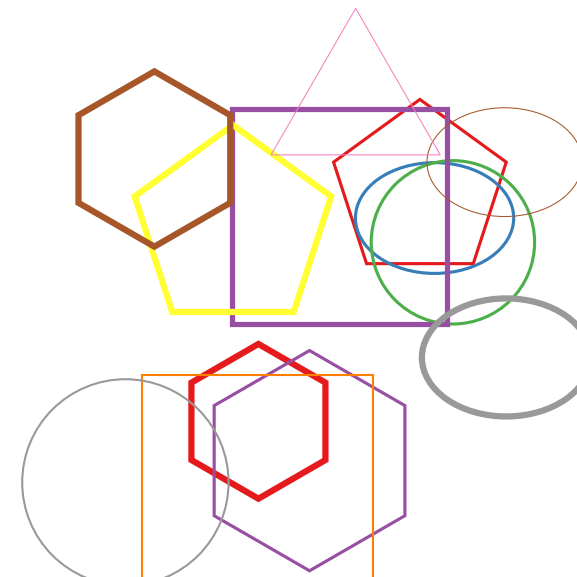[{"shape": "hexagon", "thickness": 3, "radius": 0.67, "center": [0.447, 0.27]}, {"shape": "pentagon", "thickness": 1.5, "radius": 0.79, "center": [0.727, 0.67]}, {"shape": "oval", "thickness": 1.5, "radius": 0.69, "center": [0.752, 0.622]}, {"shape": "circle", "thickness": 1.5, "radius": 0.71, "center": [0.784, 0.58]}, {"shape": "square", "thickness": 2.5, "radius": 0.93, "center": [0.588, 0.625]}, {"shape": "hexagon", "thickness": 1.5, "radius": 0.95, "center": [0.536, 0.201]}, {"shape": "square", "thickness": 1, "radius": 1.0, "center": [0.446, 0.15]}, {"shape": "pentagon", "thickness": 3, "radius": 0.89, "center": [0.403, 0.604]}, {"shape": "oval", "thickness": 0.5, "radius": 0.67, "center": [0.874, 0.718]}, {"shape": "hexagon", "thickness": 3, "radius": 0.76, "center": [0.267, 0.724]}, {"shape": "triangle", "thickness": 0.5, "radius": 0.85, "center": [0.616, 0.816]}, {"shape": "circle", "thickness": 1, "radius": 0.89, "center": [0.217, 0.164]}, {"shape": "oval", "thickness": 3, "radius": 0.73, "center": [0.877, 0.38]}]